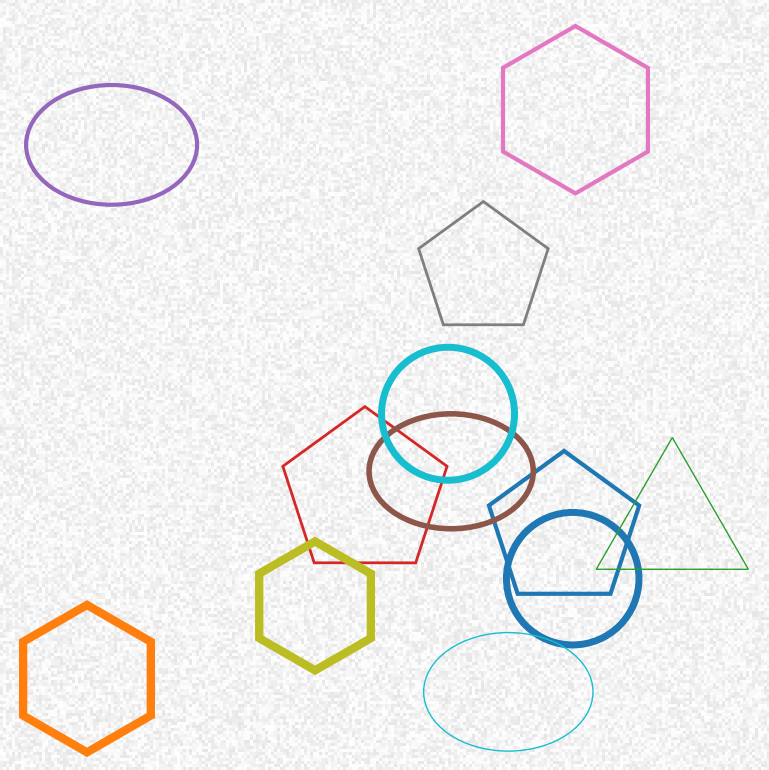[{"shape": "circle", "thickness": 2.5, "radius": 0.43, "center": [0.744, 0.248]}, {"shape": "pentagon", "thickness": 1.5, "radius": 0.51, "center": [0.733, 0.312]}, {"shape": "hexagon", "thickness": 3, "radius": 0.48, "center": [0.113, 0.119]}, {"shape": "triangle", "thickness": 0.5, "radius": 0.57, "center": [0.873, 0.318]}, {"shape": "pentagon", "thickness": 1, "radius": 0.56, "center": [0.474, 0.36]}, {"shape": "oval", "thickness": 1.5, "radius": 0.56, "center": [0.145, 0.812]}, {"shape": "oval", "thickness": 2, "radius": 0.53, "center": [0.586, 0.388]}, {"shape": "hexagon", "thickness": 1.5, "radius": 0.54, "center": [0.747, 0.858]}, {"shape": "pentagon", "thickness": 1, "radius": 0.44, "center": [0.628, 0.65]}, {"shape": "hexagon", "thickness": 3, "radius": 0.42, "center": [0.409, 0.213]}, {"shape": "oval", "thickness": 0.5, "radius": 0.55, "center": [0.66, 0.102]}, {"shape": "circle", "thickness": 2.5, "radius": 0.43, "center": [0.582, 0.463]}]